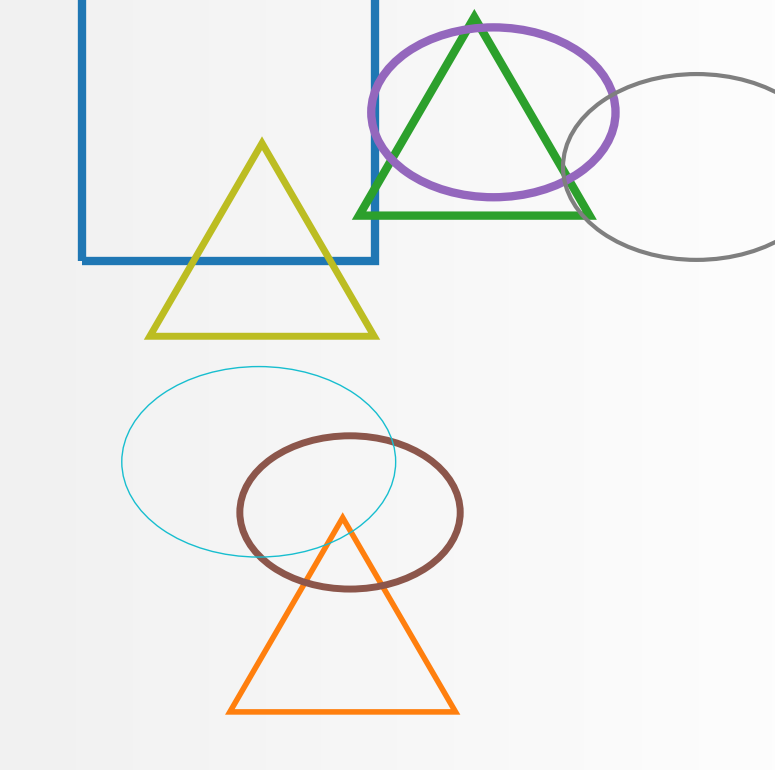[{"shape": "square", "thickness": 3, "radius": 0.95, "center": [0.295, 0.85]}, {"shape": "triangle", "thickness": 2, "radius": 0.84, "center": [0.442, 0.16]}, {"shape": "triangle", "thickness": 3, "radius": 0.86, "center": [0.612, 0.806]}, {"shape": "oval", "thickness": 3, "radius": 0.79, "center": [0.637, 0.854]}, {"shape": "oval", "thickness": 2.5, "radius": 0.71, "center": [0.452, 0.335]}, {"shape": "oval", "thickness": 1.5, "radius": 0.86, "center": [0.899, 0.783]}, {"shape": "triangle", "thickness": 2.5, "radius": 0.84, "center": [0.338, 0.647]}, {"shape": "oval", "thickness": 0.5, "radius": 0.88, "center": [0.334, 0.4]}]